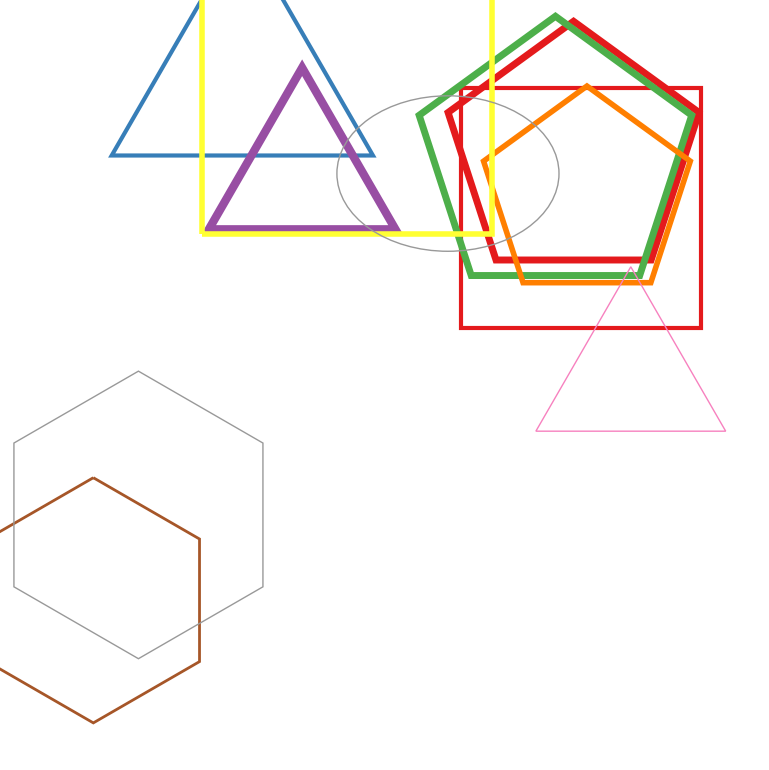[{"shape": "pentagon", "thickness": 2.5, "radius": 0.86, "center": [0.745, 0.801]}, {"shape": "square", "thickness": 1.5, "radius": 0.78, "center": [0.755, 0.73]}, {"shape": "triangle", "thickness": 1.5, "radius": 0.98, "center": [0.315, 0.896]}, {"shape": "pentagon", "thickness": 2.5, "radius": 0.93, "center": [0.721, 0.793]}, {"shape": "triangle", "thickness": 3, "radius": 0.7, "center": [0.392, 0.772]}, {"shape": "pentagon", "thickness": 2, "radius": 0.71, "center": [0.762, 0.747]}, {"shape": "square", "thickness": 2, "radius": 0.94, "center": [0.45, 0.884]}, {"shape": "hexagon", "thickness": 1, "radius": 0.8, "center": [0.121, 0.22]}, {"shape": "triangle", "thickness": 0.5, "radius": 0.71, "center": [0.819, 0.511]}, {"shape": "oval", "thickness": 0.5, "radius": 0.72, "center": [0.582, 0.775]}, {"shape": "hexagon", "thickness": 0.5, "radius": 0.93, "center": [0.18, 0.331]}]